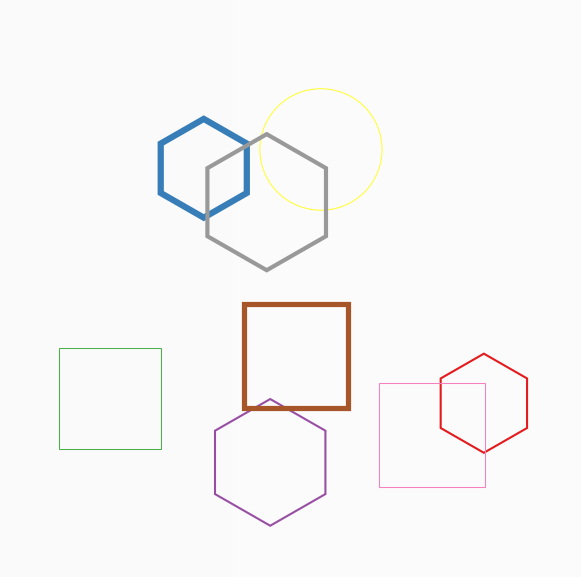[{"shape": "hexagon", "thickness": 1, "radius": 0.43, "center": [0.832, 0.301]}, {"shape": "hexagon", "thickness": 3, "radius": 0.43, "center": [0.351, 0.708]}, {"shape": "square", "thickness": 0.5, "radius": 0.44, "center": [0.19, 0.309]}, {"shape": "hexagon", "thickness": 1, "radius": 0.55, "center": [0.465, 0.198]}, {"shape": "circle", "thickness": 0.5, "radius": 0.53, "center": [0.552, 0.74]}, {"shape": "square", "thickness": 2.5, "radius": 0.45, "center": [0.509, 0.382]}, {"shape": "square", "thickness": 0.5, "radius": 0.45, "center": [0.743, 0.246]}, {"shape": "hexagon", "thickness": 2, "radius": 0.59, "center": [0.459, 0.649]}]